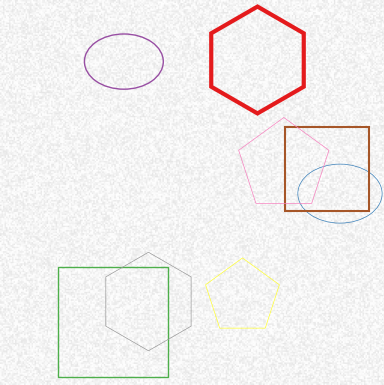[{"shape": "hexagon", "thickness": 3, "radius": 0.69, "center": [0.669, 0.844]}, {"shape": "oval", "thickness": 0.5, "radius": 0.55, "center": [0.883, 0.497]}, {"shape": "square", "thickness": 1, "radius": 0.71, "center": [0.293, 0.163]}, {"shape": "oval", "thickness": 1, "radius": 0.51, "center": [0.322, 0.84]}, {"shape": "pentagon", "thickness": 0.5, "radius": 0.5, "center": [0.63, 0.229]}, {"shape": "square", "thickness": 1.5, "radius": 0.54, "center": [0.85, 0.56]}, {"shape": "pentagon", "thickness": 0.5, "radius": 0.62, "center": [0.737, 0.572]}, {"shape": "hexagon", "thickness": 0.5, "radius": 0.64, "center": [0.386, 0.217]}]